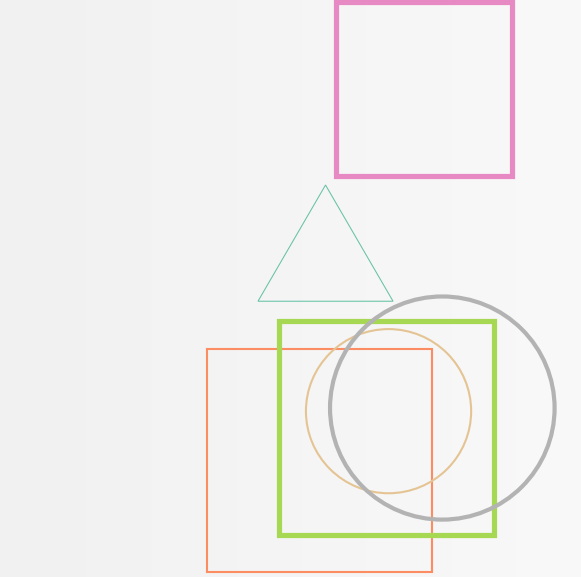[{"shape": "triangle", "thickness": 0.5, "radius": 0.67, "center": [0.56, 0.545]}, {"shape": "square", "thickness": 1, "radius": 0.97, "center": [0.55, 0.202]}, {"shape": "square", "thickness": 2.5, "radius": 0.76, "center": [0.73, 0.845]}, {"shape": "square", "thickness": 2.5, "radius": 0.93, "center": [0.664, 0.257]}, {"shape": "circle", "thickness": 1, "radius": 0.71, "center": [0.668, 0.287]}, {"shape": "circle", "thickness": 2, "radius": 0.97, "center": [0.761, 0.293]}]